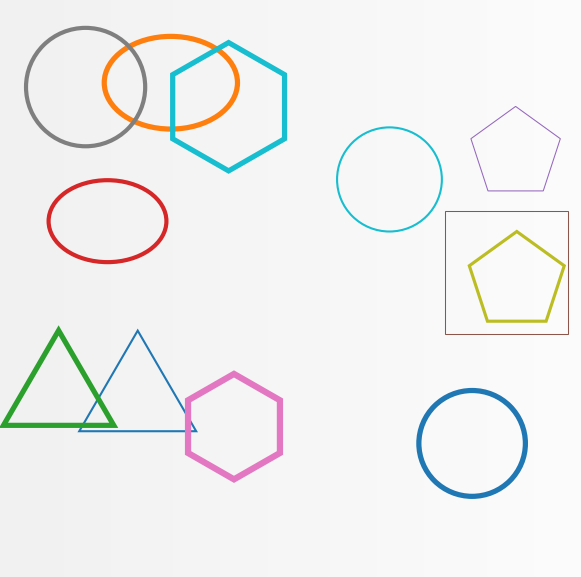[{"shape": "circle", "thickness": 2.5, "radius": 0.46, "center": [0.812, 0.231]}, {"shape": "triangle", "thickness": 1, "radius": 0.58, "center": [0.237, 0.31]}, {"shape": "oval", "thickness": 2.5, "radius": 0.57, "center": [0.294, 0.856]}, {"shape": "triangle", "thickness": 2.5, "radius": 0.55, "center": [0.101, 0.317]}, {"shape": "oval", "thickness": 2, "radius": 0.51, "center": [0.185, 0.616]}, {"shape": "pentagon", "thickness": 0.5, "radius": 0.4, "center": [0.887, 0.734]}, {"shape": "square", "thickness": 0.5, "radius": 0.53, "center": [0.871, 0.528]}, {"shape": "hexagon", "thickness": 3, "radius": 0.46, "center": [0.403, 0.26]}, {"shape": "circle", "thickness": 2, "radius": 0.51, "center": [0.147, 0.848]}, {"shape": "pentagon", "thickness": 1.5, "radius": 0.43, "center": [0.889, 0.512]}, {"shape": "hexagon", "thickness": 2.5, "radius": 0.56, "center": [0.393, 0.814]}, {"shape": "circle", "thickness": 1, "radius": 0.45, "center": [0.67, 0.688]}]